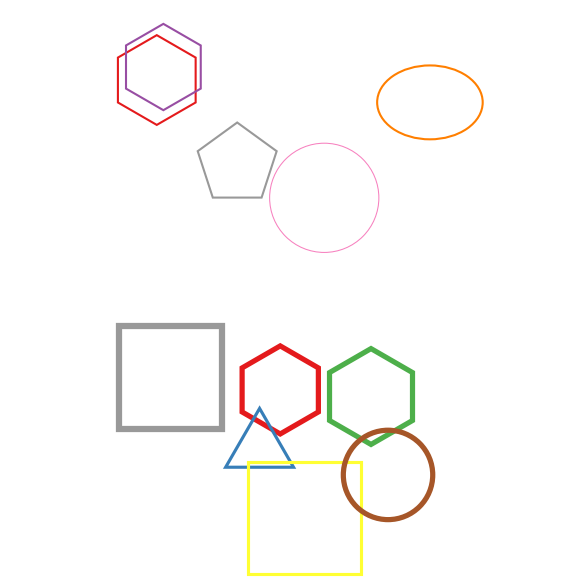[{"shape": "hexagon", "thickness": 1, "radius": 0.39, "center": [0.271, 0.861]}, {"shape": "hexagon", "thickness": 2.5, "radius": 0.38, "center": [0.485, 0.324]}, {"shape": "triangle", "thickness": 1.5, "radius": 0.34, "center": [0.45, 0.224]}, {"shape": "hexagon", "thickness": 2.5, "radius": 0.41, "center": [0.642, 0.313]}, {"shape": "hexagon", "thickness": 1, "radius": 0.37, "center": [0.283, 0.883]}, {"shape": "oval", "thickness": 1, "radius": 0.46, "center": [0.744, 0.822]}, {"shape": "square", "thickness": 1.5, "radius": 0.49, "center": [0.527, 0.102]}, {"shape": "circle", "thickness": 2.5, "radius": 0.39, "center": [0.672, 0.177]}, {"shape": "circle", "thickness": 0.5, "radius": 0.47, "center": [0.561, 0.657]}, {"shape": "pentagon", "thickness": 1, "radius": 0.36, "center": [0.411, 0.715]}, {"shape": "square", "thickness": 3, "radius": 0.45, "center": [0.296, 0.346]}]